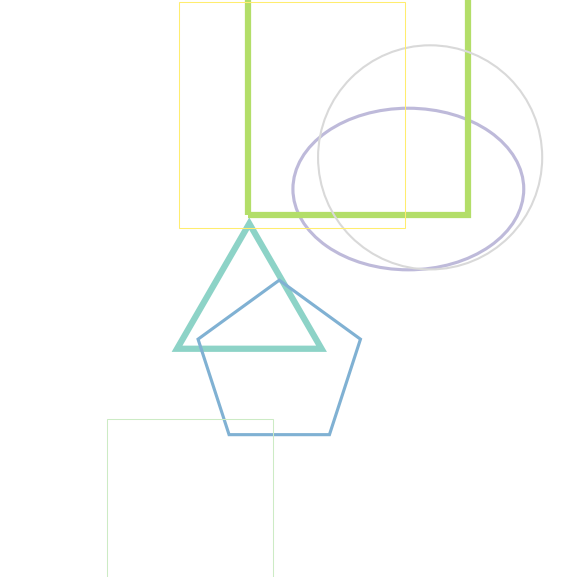[{"shape": "triangle", "thickness": 3, "radius": 0.72, "center": [0.432, 0.467]}, {"shape": "oval", "thickness": 1.5, "radius": 1.0, "center": [0.707, 0.672]}, {"shape": "pentagon", "thickness": 1.5, "radius": 0.74, "center": [0.484, 0.366]}, {"shape": "square", "thickness": 3, "radius": 0.95, "center": [0.62, 0.817]}, {"shape": "circle", "thickness": 1, "radius": 0.97, "center": [0.745, 0.727]}, {"shape": "square", "thickness": 0.5, "radius": 0.72, "center": [0.329, 0.13]}, {"shape": "square", "thickness": 0.5, "radius": 0.98, "center": [0.506, 0.799]}]